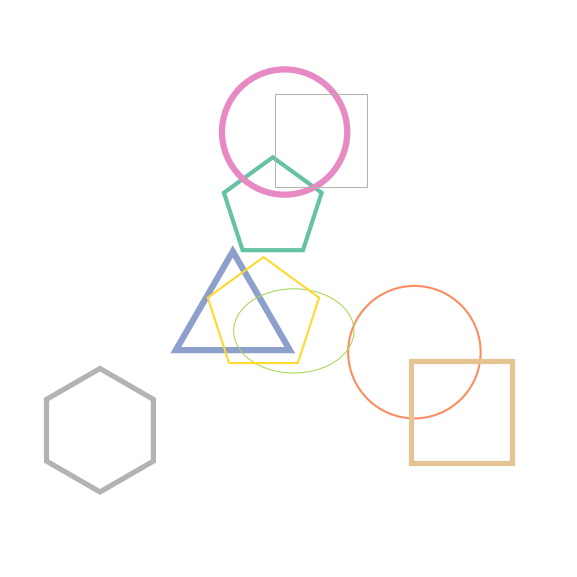[{"shape": "pentagon", "thickness": 2, "radius": 0.44, "center": [0.472, 0.638]}, {"shape": "circle", "thickness": 1, "radius": 0.57, "center": [0.718, 0.389]}, {"shape": "triangle", "thickness": 3, "radius": 0.57, "center": [0.403, 0.45]}, {"shape": "circle", "thickness": 3, "radius": 0.54, "center": [0.493, 0.771]}, {"shape": "oval", "thickness": 0.5, "radius": 0.52, "center": [0.509, 0.426]}, {"shape": "pentagon", "thickness": 1, "radius": 0.51, "center": [0.456, 0.452]}, {"shape": "square", "thickness": 2.5, "radius": 0.44, "center": [0.799, 0.286]}, {"shape": "hexagon", "thickness": 2.5, "radius": 0.53, "center": [0.173, 0.254]}, {"shape": "square", "thickness": 0.5, "radius": 0.4, "center": [0.556, 0.756]}]